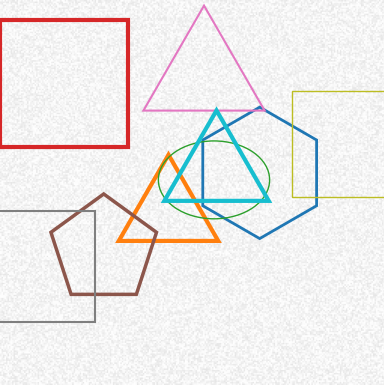[{"shape": "hexagon", "thickness": 2, "radius": 0.85, "center": [0.675, 0.551]}, {"shape": "triangle", "thickness": 3, "radius": 0.75, "center": [0.438, 0.449]}, {"shape": "oval", "thickness": 1, "radius": 0.72, "center": [0.556, 0.533]}, {"shape": "square", "thickness": 3, "radius": 0.83, "center": [0.166, 0.784]}, {"shape": "pentagon", "thickness": 2.5, "radius": 0.72, "center": [0.269, 0.352]}, {"shape": "triangle", "thickness": 1.5, "radius": 0.91, "center": [0.53, 0.804]}, {"shape": "square", "thickness": 1.5, "radius": 0.72, "center": [0.103, 0.308]}, {"shape": "square", "thickness": 1, "radius": 0.69, "center": [0.897, 0.626]}, {"shape": "triangle", "thickness": 3, "radius": 0.78, "center": [0.562, 0.557]}]